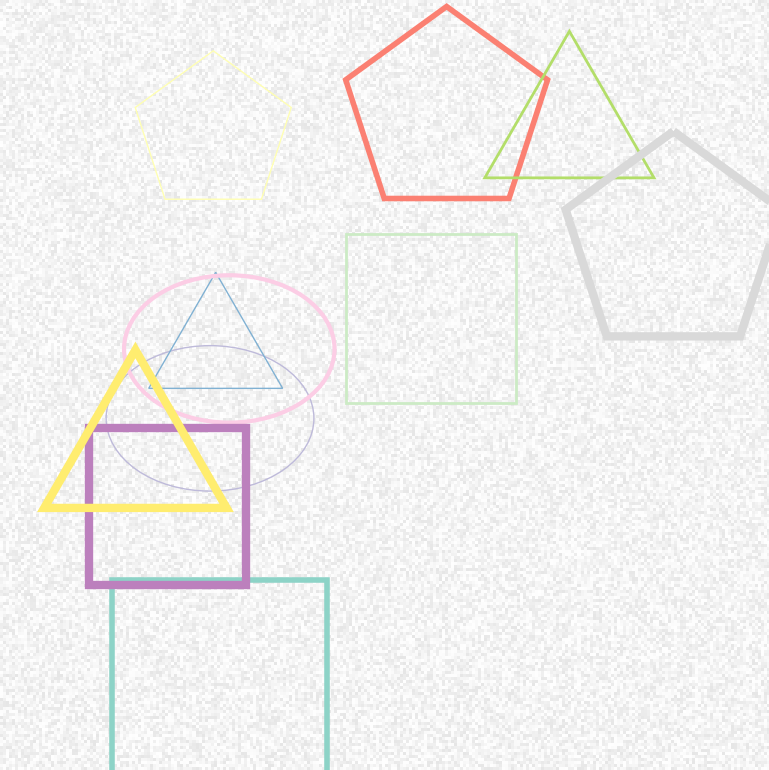[{"shape": "square", "thickness": 2, "radius": 0.7, "center": [0.285, 0.108]}, {"shape": "pentagon", "thickness": 0.5, "radius": 0.53, "center": [0.277, 0.827]}, {"shape": "oval", "thickness": 0.5, "radius": 0.67, "center": [0.273, 0.457]}, {"shape": "pentagon", "thickness": 2, "radius": 0.69, "center": [0.58, 0.854]}, {"shape": "triangle", "thickness": 0.5, "radius": 0.5, "center": [0.28, 0.546]}, {"shape": "triangle", "thickness": 1, "radius": 0.63, "center": [0.739, 0.832]}, {"shape": "oval", "thickness": 1.5, "radius": 0.68, "center": [0.298, 0.547]}, {"shape": "pentagon", "thickness": 3, "radius": 0.74, "center": [0.875, 0.682]}, {"shape": "square", "thickness": 3, "radius": 0.51, "center": [0.218, 0.342]}, {"shape": "square", "thickness": 1, "radius": 0.55, "center": [0.56, 0.586]}, {"shape": "triangle", "thickness": 3, "radius": 0.68, "center": [0.176, 0.409]}]